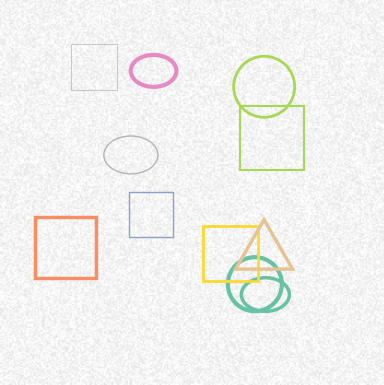[{"shape": "oval", "thickness": 2.5, "radius": 0.31, "center": [0.689, 0.235]}, {"shape": "circle", "thickness": 3, "radius": 0.35, "center": [0.662, 0.262]}, {"shape": "square", "thickness": 2.5, "radius": 0.4, "center": [0.171, 0.357]}, {"shape": "square", "thickness": 1, "radius": 0.29, "center": [0.392, 0.443]}, {"shape": "oval", "thickness": 3, "radius": 0.3, "center": [0.399, 0.816]}, {"shape": "circle", "thickness": 2, "radius": 0.4, "center": [0.686, 0.775]}, {"shape": "square", "thickness": 1.5, "radius": 0.42, "center": [0.706, 0.641]}, {"shape": "square", "thickness": 2, "radius": 0.36, "center": [0.6, 0.341]}, {"shape": "triangle", "thickness": 2.5, "radius": 0.43, "center": [0.686, 0.344]}, {"shape": "square", "thickness": 0.5, "radius": 0.3, "center": [0.244, 0.825]}, {"shape": "oval", "thickness": 1, "radius": 0.35, "center": [0.34, 0.597]}]